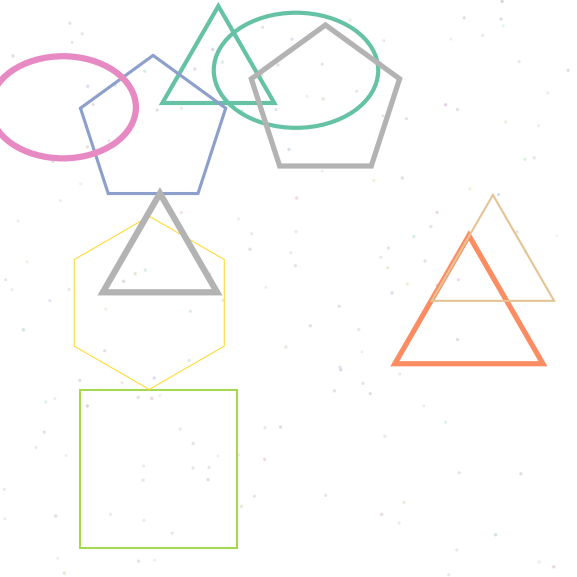[{"shape": "triangle", "thickness": 2, "radius": 0.56, "center": [0.378, 0.877]}, {"shape": "oval", "thickness": 2, "radius": 0.71, "center": [0.513, 0.877]}, {"shape": "triangle", "thickness": 2.5, "radius": 0.74, "center": [0.812, 0.443]}, {"shape": "pentagon", "thickness": 1.5, "radius": 0.66, "center": [0.265, 0.771]}, {"shape": "oval", "thickness": 3, "radius": 0.63, "center": [0.109, 0.813]}, {"shape": "square", "thickness": 1, "radius": 0.68, "center": [0.274, 0.187]}, {"shape": "hexagon", "thickness": 0.5, "radius": 0.75, "center": [0.258, 0.475]}, {"shape": "triangle", "thickness": 1, "radius": 0.61, "center": [0.854, 0.539]}, {"shape": "triangle", "thickness": 3, "radius": 0.57, "center": [0.277, 0.55]}, {"shape": "pentagon", "thickness": 2.5, "radius": 0.68, "center": [0.564, 0.821]}]